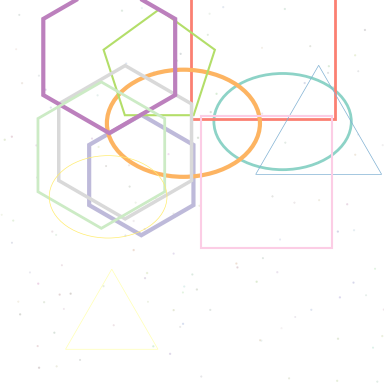[{"shape": "oval", "thickness": 2, "radius": 0.89, "center": [0.734, 0.684]}, {"shape": "triangle", "thickness": 0.5, "radius": 0.69, "center": [0.29, 0.162]}, {"shape": "hexagon", "thickness": 3, "radius": 0.78, "center": [0.367, 0.545]}, {"shape": "square", "thickness": 2, "radius": 0.93, "center": [0.683, 0.878]}, {"shape": "triangle", "thickness": 0.5, "radius": 0.94, "center": [0.828, 0.642]}, {"shape": "oval", "thickness": 3, "radius": 0.99, "center": [0.476, 0.68]}, {"shape": "pentagon", "thickness": 1.5, "radius": 0.76, "center": [0.414, 0.824]}, {"shape": "square", "thickness": 1.5, "radius": 0.85, "center": [0.692, 0.528]}, {"shape": "hexagon", "thickness": 2.5, "radius": 1.0, "center": [0.325, 0.631]}, {"shape": "hexagon", "thickness": 3, "radius": 0.99, "center": [0.284, 0.852]}, {"shape": "hexagon", "thickness": 2, "radius": 0.95, "center": [0.263, 0.597]}, {"shape": "oval", "thickness": 0.5, "radius": 0.76, "center": [0.281, 0.489]}]